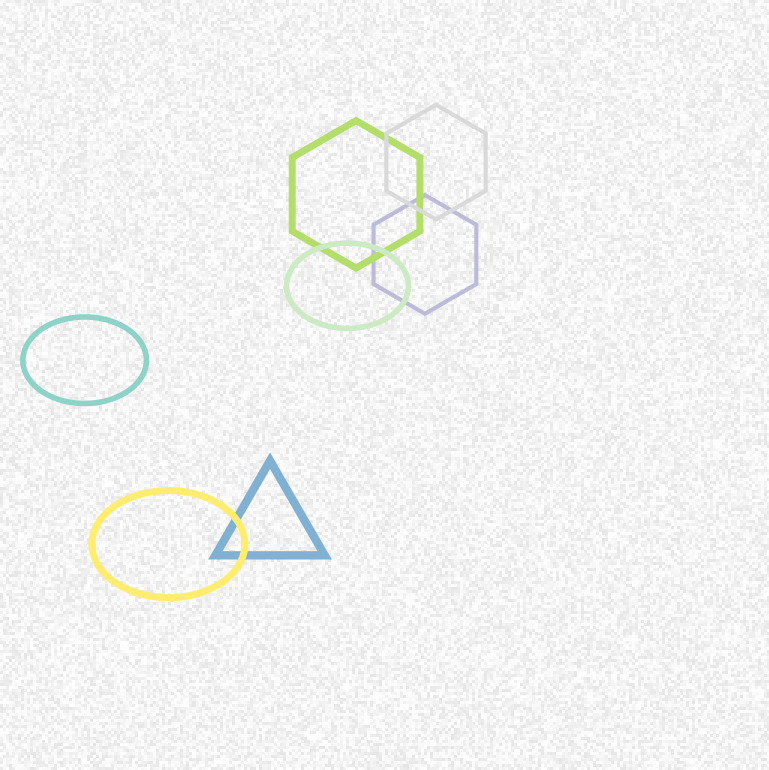[{"shape": "oval", "thickness": 2, "radius": 0.4, "center": [0.11, 0.532]}, {"shape": "hexagon", "thickness": 1.5, "radius": 0.39, "center": [0.552, 0.67]}, {"shape": "triangle", "thickness": 3, "radius": 0.41, "center": [0.351, 0.32]}, {"shape": "hexagon", "thickness": 2.5, "radius": 0.48, "center": [0.462, 0.748]}, {"shape": "hexagon", "thickness": 1.5, "radius": 0.37, "center": [0.566, 0.789]}, {"shape": "oval", "thickness": 2, "radius": 0.4, "center": [0.451, 0.629]}, {"shape": "oval", "thickness": 2.5, "radius": 0.5, "center": [0.219, 0.293]}]